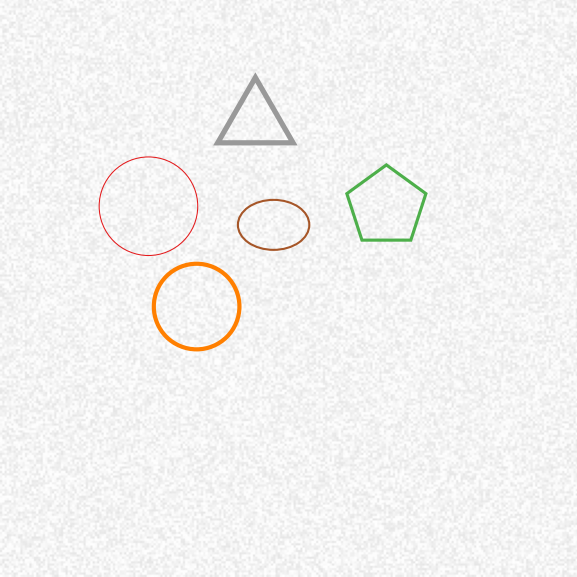[{"shape": "circle", "thickness": 0.5, "radius": 0.43, "center": [0.257, 0.642]}, {"shape": "pentagon", "thickness": 1.5, "radius": 0.36, "center": [0.669, 0.642]}, {"shape": "circle", "thickness": 2, "radius": 0.37, "center": [0.34, 0.468]}, {"shape": "oval", "thickness": 1, "radius": 0.31, "center": [0.474, 0.61]}, {"shape": "triangle", "thickness": 2.5, "radius": 0.38, "center": [0.442, 0.79]}]